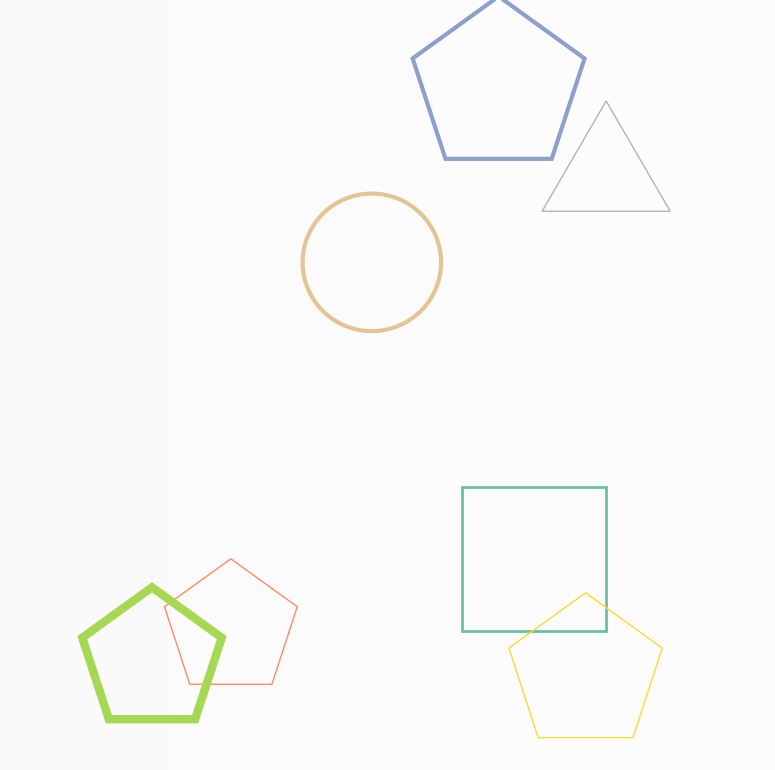[{"shape": "square", "thickness": 1, "radius": 0.47, "center": [0.689, 0.274]}, {"shape": "pentagon", "thickness": 0.5, "radius": 0.45, "center": [0.298, 0.184]}, {"shape": "pentagon", "thickness": 1.5, "radius": 0.58, "center": [0.643, 0.888]}, {"shape": "pentagon", "thickness": 3, "radius": 0.47, "center": [0.196, 0.143]}, {"shape": "pentagon", "thickness": 0.5, "radius": 0.52, "center": [0.756, 0.126]}, {"shape": "circle", "thickness": 1.5, "radius": 0.45, "center": [0.48, 0.659]}, {"shape": "triangle", "thickness": 0.5, "radius": 0.48, "center": [0.782, 0.773]}]